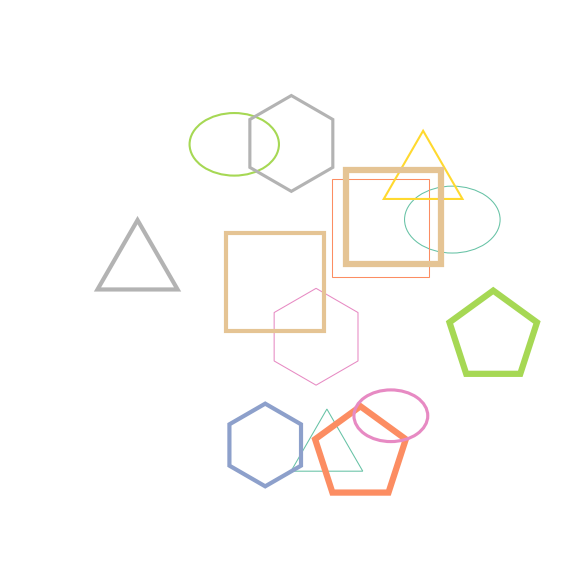[{"shape": "triangle", "thickness": 0.5, "radius": 0.36, "center": [0.566, 0.219]}, {"shape": "oval", "thickness": 0.5, "radius": 0.41, "center": [0.783, 0.619]}, {"shape": "pentagon", "thickness": 3, "radius": 0.41, "center": [0.624, 0.213]}, {"shape": "square", "thickness": 0.5, "radius": 0.42, "center": [0.659, 0.604]}, {"shape": "hexagon", "thickness": 2, "radius": 0.36, "center": [0.459, 0.229]}, {"shape": "oval", "thickness": 1.5, "radius": 0.32, "center": [0.677, 0.279]}, {"shape": "hexagon", "thickness": 0.5, "radius": 0.42, "center": [0.547, 0.416]}, {"shape": "pentagon", "thickness": 3, "radius": 0.4, "center": [0.854, 0.416]}, {"shape": "oval", "thickness": 1, "radius": 0.39, "center": [0.406, 0.749]}, {"shape": "triangle", "thickness": 1, "radius": 0.39, "center": [0.733, 0.694]}, {"shape": "square", "thickness": 3, "radius": 0.41, "center": [0.681, 0.623]}, {"shape": "square", "thickness": 2, "radius": 0.42, "center": [0.477, 0.511]}, {"shape": "triangle", "thickness": 2, "radius": 0.4, "center": [0.238, 0.538]}, {"shape": "hexagon", "thickness": 1.5, "radius": 0.41, "center": [0.504, 0.751]}]